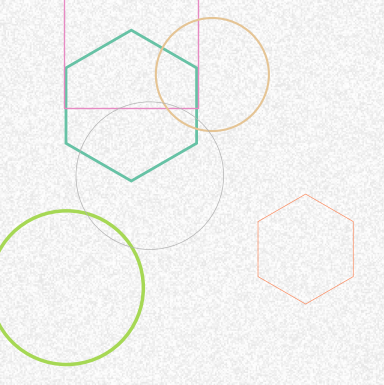[{"shape": "hexagon", "thickness": 2, "radius": 0.98, "center": [0.341, 0.726]}, {"shape": "hexagon", "thickness": 0.5, "radius": 0.71, "center": [0.794, 0.353]}, {"shape": "square", "thickness": 1, "radius": 0.87, "center": [0.341, 0.893]}, {"shape": "circle", "thickness": 2.5, "radius": 1.0, "center": [0.173, 0.253]}, {"shape": "circle", "thickness": 1.5, "radius": 0.73, "center": [0.552, 0.806]}, {"shape": "circle", "thickness": 0.5, "radius": 0.96, "center": [0.389, 0.544]}]